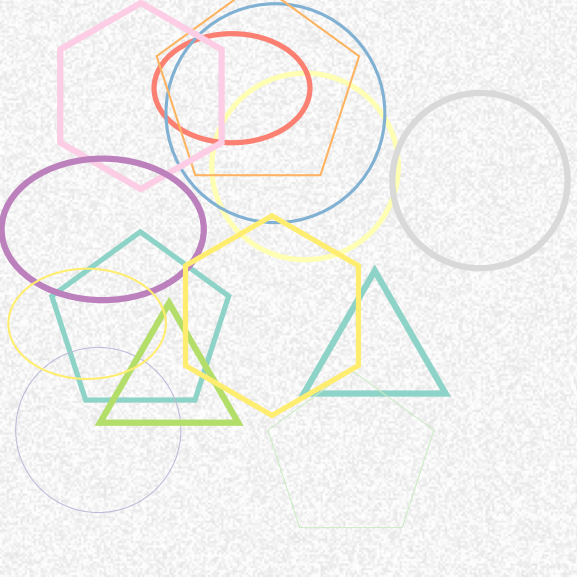[{"shape": "pentagon", "thickness": 2.5, "radius": 0.81, "center": [0.243, 0.437]}, {"shape": "triangle", "thickness": 3, "radius": 0.71, "center": [0.649, 0.389]}, {"shape": "circle", "thickness": 2.5, "radius": 0.81, "center": [0.528, 0.711]}, {"shape": "circle", "thickness": 0.5, "radius": 0.72, "center": [0.17, 0.255]}, {"shape": "oval", "thickness": 2.5, "radius": 0.67, "center": [0.402, 0.846]}, {"shape": "circle", "thickness": 1.5, "radius": 0.95, "center": [0.477, 0.803]}, {"shape": "pentagon", "thickness": 1, "radius": 0.92, "center": [0.447, 0.845]}, {"shape": "triangle", "thickness": 3, "radius": 0.69, "center": [0.293, 0.336]}, {"shape": "hexagon", "thickness": 3, "radius": 0.81, "center": [0.244, 0.833]}, {"shape": "circle", "thickness": 3, "radius": 0.76, "center": [0.831, 0.686]}, {"shape": "oval", "thickness": 3, "radius": 0.88, "center": [0.178, 0.602]}, {"shape": "pentagon", "thickness": 0.5, "radius": 0.75, "center": [0.608, 0.208]}, {"shape": "hexagon", "thickness": 2.5, "radius": 0.86, "center": [0.471, 0.453]}, {"shape": "oval", "thickness": 1, "radius": 0.68, "center": [0.151, 0.438]}]